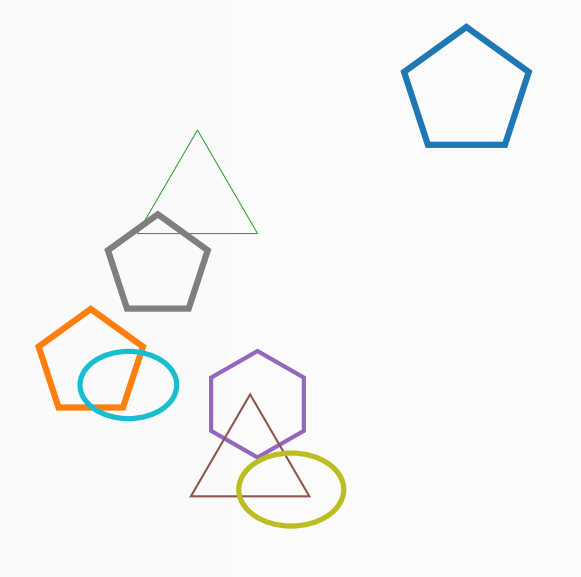[{"shape": "pentagon", "thickness": 3, "radius": 0.56, "center": [0.802, 0.84]}, {"shape": "pentagon", "thickness": 3, "radius": 0.47, "center": [0.156, 0.37]}, {"shape": "triangle", "thickness": 0.5, "radius": 0.6, "center": [0.34, 0.654]}, {"shape": "hexagon", "thickness": 2, "radius": 0.46, "center": [0.443, 0.299]}, {"shape": "triangle", "thickness": 1, "radius": 0.59, "center": [0.43, 0.199]}, {"shape": "pentagon", "thickness": 3, "radius": 0.45, "center": [0.272, 0.538]}, {"shape": "oval", "thickness": 2.5, "radius": 0.45, "center": [0.501, 0.151]}, {"shape": "oval", "thickness": 2.5, "radius": 0.42, "center": [0.221, 0.332]}]